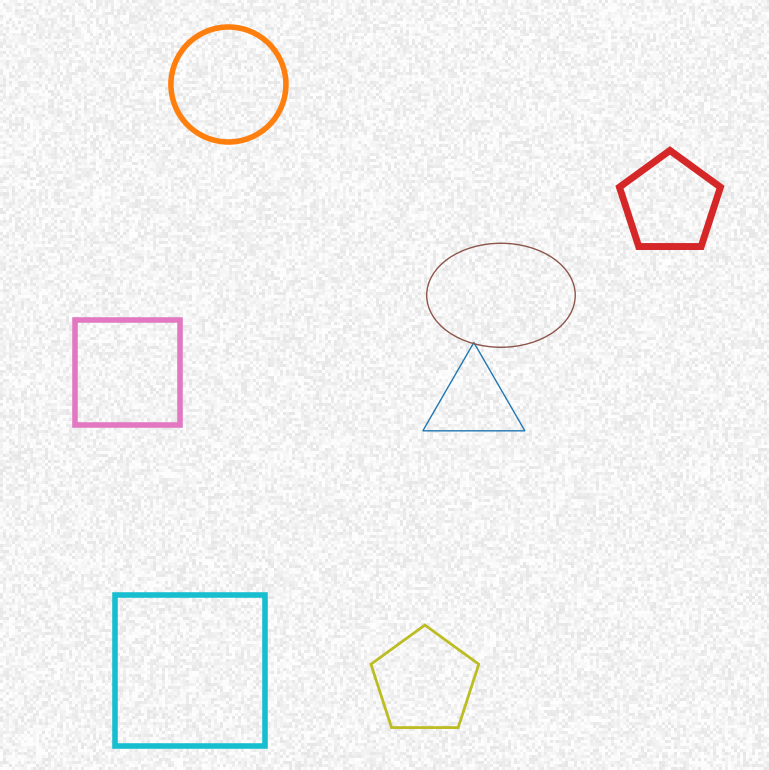[{"shape": "triangle", "thickness": 0.5, "radius": 0.38, "center": [0.615, 0.479]}, {"shape": "circle", "thickness": 2, "radius": 0.37, "center": [0.297, 0.89]}, {"shape": "pentagon", "thickness": 2.5, "radius": 0.34, "center": [0.87, 0.736]}, {"shape": "oval", "thickness": 0.5, "radius": 0.48, "center": [0.651, 0.617]}, {"shape": "square", "thickness": 2, "radius": 0.34, "center": [0.166, 0.516]}, {"shape": "pentagon", "thickness": 1, "radius": 0.37, "center": [0.552, 0.115]}, {"shape": "square", "thickness": 2, "radius": 0.49, "center": [0.247, 0.13]}]